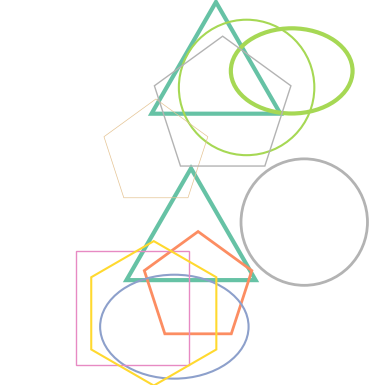[{"shape": "triangle", "thickness": 3, "radius": 0.97, "center": [0.496, 0.369]}, {"shape": "triangle", "thickness": 3, "radius": 0.97, "center": [0.561, 0.801]}, {"shape": "pentagon", "thickness": 2, "radius": 0.73, "center": [0.514, 0.252]}, {"shape": "oval", "thickness": 1.5, "radius": 0.96, "center": [0.453, 0.151]}, {"shape": "square", "thickness": 1, "radius": 0.74, "center": [0.344, 0.201]}, {"shape": "oval", "thickness": 3, "radius": 0.79, "center": [0.758, 0.816]}, {"shape": "circle", "thickness": 1.5, "radius": 0.88, "center": [0.641, 0.773]}, {"shape": "hexagon", "thickness": 1.5, "radius": 0.94, "center": [0.399, 0.186]}, {"shape": "pentagon", "thickness": 0.5, "radius": 0.71, "center": [0.405, 0.601]}, {"shape": "pentagon", "thickness": 1, "radius": 0.93, "center": [0.578, 0.72]}, {"shape": "circle", "thickness": 2, "radius": 0.82, "center": [0.79, 0.423]}]